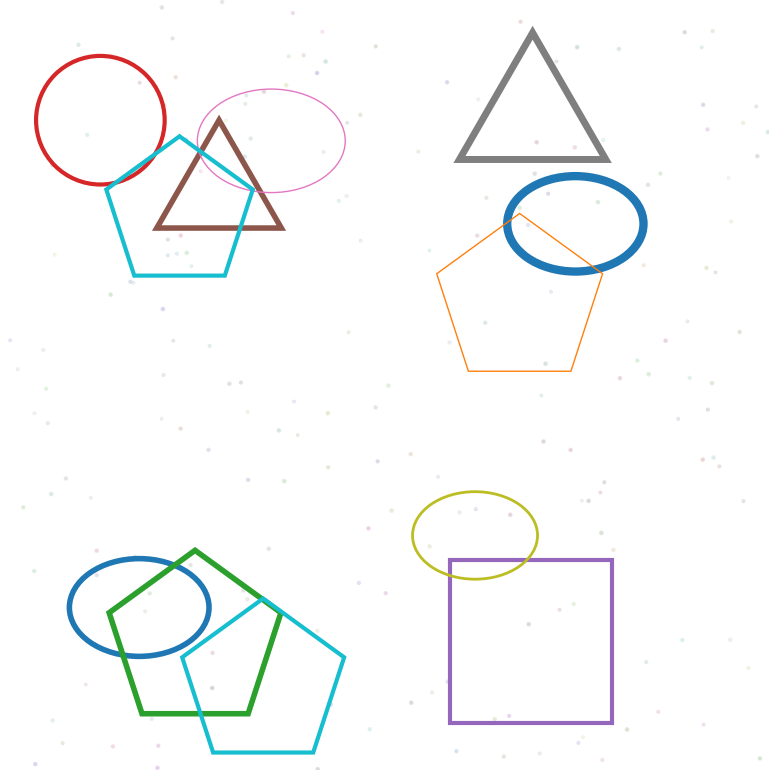[{"shape": "oval", "thickness": 2, "radius": 0.45, "center": [0.181, 0.211]}, {"shape": "oval", "thickness": 3, "radius": 0.44, "center": [0.747, 0.709]}, {"shape": "pentagon", "thickness": 0.5, "radius": 0.57, "center": [0.675, 0.61]}, {"shape": "pentagon", "thickness": 2, "radius": 0.59, "center": [0.253, 0.168]}, {"shape": "circle", "thickness": 1.5, "radius": 0.42, "center": [0.13, 0.844]}, {"shape": "square", "thickness": 1.5, "radius": 0.53, "center": [0.689, 0.167]}, {"shape": "triangle", "thickness": 2, "radius": 0.47, "center": [0.284, 0.751]}, {"shape": "oval", "thickness": 0.5, "radius": 0.48, "center": [0.352, 0.817]}, {"shape": "triangle", "thickness": 2.5, "radius": 0.55, "center": [0.692, 0.848]}, {"shape": "oval", "thickness": 1, "radius": 0.41, "center": [0.617, 0.305]}, {"shape": "pentagon", "thickness": 1.5, "radius": 0.55, "center": [0.342, 0.112]}, {"shape": "pentagon", "thickness": 1.5, "radius": 0.5, "center": [0.233, 0.723]}]